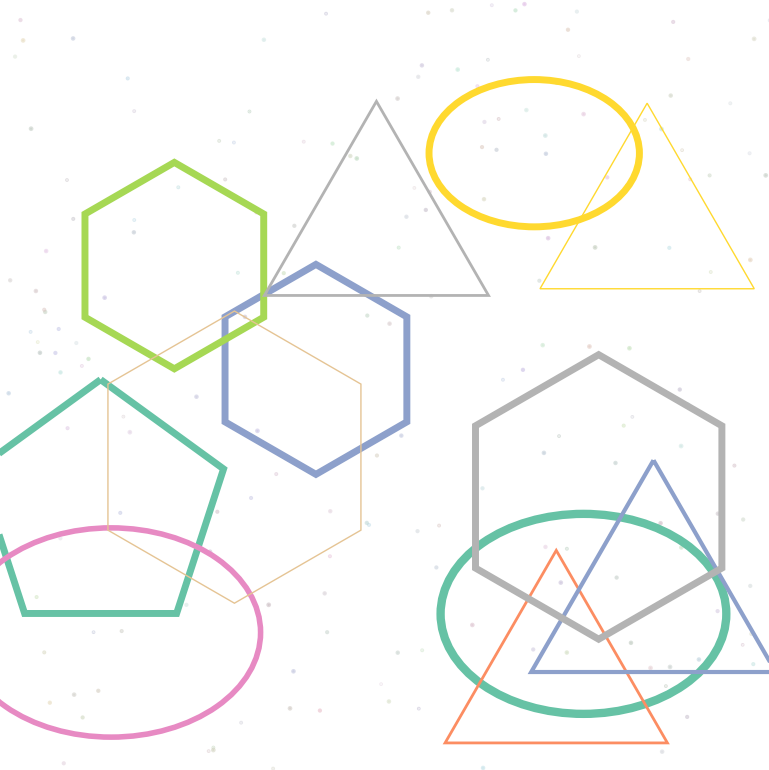[{"shape": "oval", "thickness": 3, "radius": 0.93, "center": [0.758, 0.203]}, {"shape": "pentagon", "thickness": 2.5, "radius": 0.84, "center": [0.131, 0.339]}, {"shape": "triangle", "thickness": 1, "radius": 0.83, "center": [0.722, 0.119]}, {"shape": "hexagon", "thickness": 2.5, "radius": 0.68, "center": [0.41, 0.52]}, {"shape": "triangle", "thickness": 1.5, "radius": 0.92, "center": [0.849, 0.219]}, {"shape": "oval", "thickness": 2, "radius": 0.97, "center": [0.144, 0.179]}, {"shape": "hexagon", "thickness": 2.5, "radius": 0.67, "center": [0.226, 0.655]}, {"shape": "triangle", "thickness": 0.5, "radius": 0.8, "center": [0.84, 0.705]}, {"shape": "oval", "thickness": 2.5, "radius": 0.68, "center": [0.694, 0.801]}, {"shape": "hexagon", "thickness": 0.5, "radius": 0.95, "center": [0.304, 0.406]}, {"shape": "hexagon", "thickness": 2.5, "radius": 0.92, "center": [0.778, 0.355]}, {"shape": "triangle", "thickness": 1, "radius": 0.84, "center": [0.489, 0.7]}]